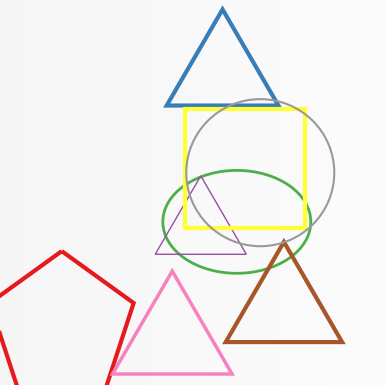[{"shape": "pentagon", "thickness": 3, "radius": 0.98, "center": [0.159, 0.153]}, {"shape": "triangle", "thickness": 3, "radius": 0.83, "center": [0.574, 0.809]}, {"shape": "oval", "thickness": 2, "radius": 0.95, "center": [0.611, 0.424]}, {"shape": "triangle", "thickness": 1, "radius": 0.68, "center": [0.518, 0.407]}, {"shape": "square", "thickness": 3, "radius": 0.77, "center": [0.632, 0.563]}, {"shape": "triangle", "thickness": 3, "radius": 0.87, "center": [0.733, 0.198]}, {"shape": "triangle", "thickness": 2.5, "radius": 0.89, "center": [0.445, 0.118]}, {"shape": "circle", "thickness": 1.5, "radius": 0.95, "center": [0.672, 0.551]}]